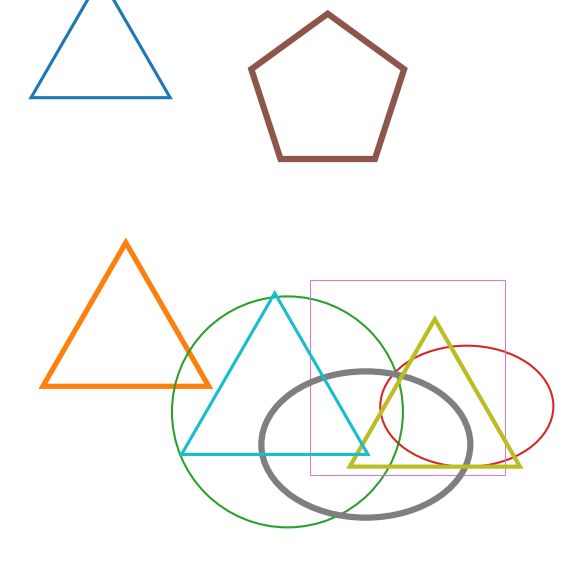[{"shape": "triangle", "thickness": 1.5, "radius": 0.7, "center": [0.174, 0.9]}, {"shape": "triangle", "thickness": 2.5, "radius": 0.83, "center": [0.218, 0.413]}, {"shape": "circle", "thickness": 1, "radius": 1.0, "center": [0.498, 0.286]}, {"shape": "oval", "thickness": 1, "radius": 0.75, "center": [0.808, 0.296]}, {"shape": "pentagon", "thickness": 3, "radius": 0.7, "center": [0.567, 0.836]}, {"shape": "square", "thickness": 0.5, "radius": 0.84, "center": [0.705, 0.345]}, {"shape": "oval", "thickness": 3, "radius": 0.9, "center": [0.633, 0.229]}, {"shape": "triangle", "thickness": 2, "radius": 0.85, "center": [0.753, 0.276]}, {"shape": "triangle", "thickness": 1.5, "radius": 0.93, "center": [0.476, 0.305]}]